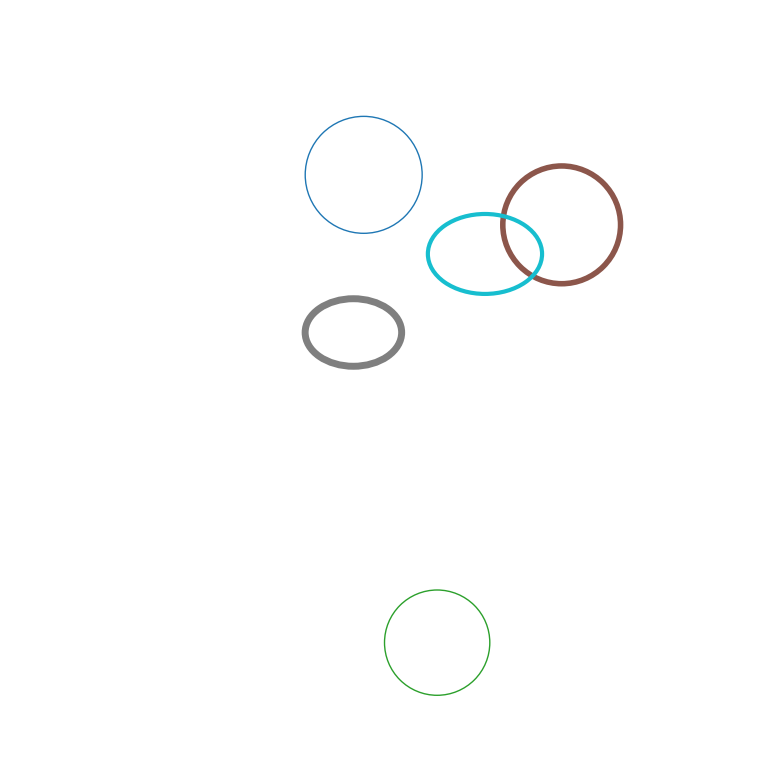[{"shape": "circle", "thickness": 0.5, "radius": 0.38, "center": [0.472, 0.773]}, {"shape": "circle", "thickness": 0.5, "radius": 0.34, "center": [0.568, 0.165]}, {"shape": "circle", "thickness": 2, "radius": 0.38, "center": [0.729, 0.708]}, {"shape": "oval", "thickness": 2.5, "radius": 0.31, "center": [0.459, 0.568]}, {"shape": "oval", "thickness": 1.5, "radius": 0.37, "center": [0.63, 0.67]}]